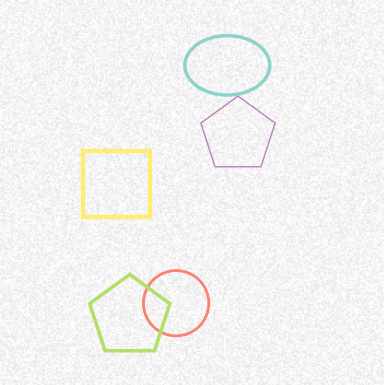[{"shape": "oval", "thickness": 2.5, "radius": 0.55, "center": [0.59, 0.83]}, {"shape": "circle", "thickness": 2, "radius": 0.42, "center": [0.457, 0.212]}, {"shape": "pentagon", "thickness": 2.5, "radius": 0.55, "center": [0.337, 0.178]}, {"shape": "pentagon", "thickness": 1, "radius": 0.51, "center": [0.618, 0.649]}, {"shape": "square", "thickness": 3, "radius": 0.43, "center": [0.302, 0.522]}]